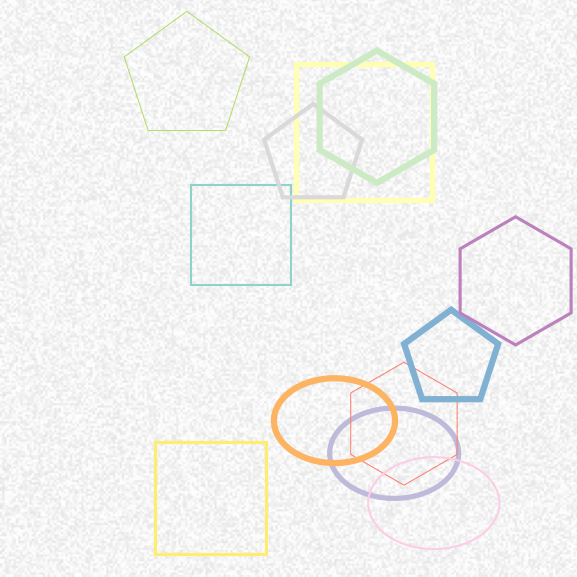[{"shape": "square", "thickness": 1, "radius": 0.43, "center": [0.418, 0.593]}, {"shape": "square", "thickness": 2.5, "radius": 0.59, "center": [0.63, 0.771]}, {"shape": "oval", "thickness": 2.5, "radius": 0.56, "center": [0.682, 0.214]}, {"shape": "hexagon", "thickness": 0.5, "radius": 0.53, "center": [0.699, 0.265]}, {"shape": "pentagon", "thickness": 3, "radius": 0.43, "center": [0.781, 0.377]}, {"shape": "oval", "thickness": 3, "radius": 0.52, "center": [0.579, 0.271]}, {"shape": "pentagon", "thickness": 0.5, "radius": 0.57, "center": [0.324, 0.865]}, {"shape": "oval", "thickness": 1, "radius": 0.57, "center": [0.751, 0.128]}, {"shape": "pentagon", "thickness": 2, "radius": 0.45, "center": [0.542, 0.73]}, {"shape": "hexagon", "thickness": 1.5, "radius": 0.55, "center": [0.893, 0.513]}, {"shape": "hexagon", "thickness": 3, "radius": 0.57, "center": [0.653, 0.797]}, {"shape": "square", "thickness": 1.5, "radius": 0.48, "center": [0.364, 0.136]}]